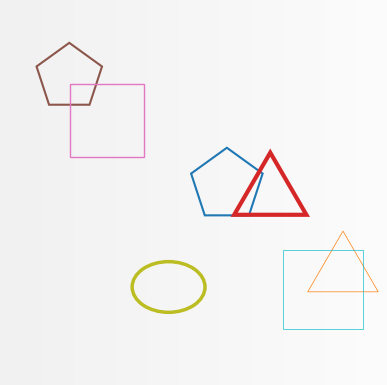[{"shape": "pentagon", "thickness": 1.5, "radius": 0.49, "center": [0.585, 0.519]}, {"shape": "triangle", "thickness": 0.5, "radius": 0.53, "center": [0.885, 0.295]}, {"shape": "triangle", "thickness": 3, "radius": 0.54, "center": [0.697, 0.496]}, {"shape": "pentagon", "thickness": 1.5, "radius": 0.44, "center": [0.179, 0.8]}, {"shape": "square", "thickness": 1, "radius": 0.47, "center": [0.276, 0.687]}, {"shape": "oval", "thickness": 2.5, "radius": 0.47, "center": [0.435, 0.255]}, {"shape": "square", "thickness": 0.5, "radius": 0.51, "center": [0.834, 0.249]}]